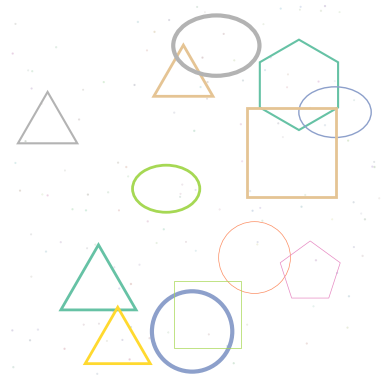[{"shape": "hexagon", "thickness": 1.5, "radius": 0.59, "center": [0.777, 0.78]}, {"shape": "triangle", "thickness": 2, "radius": 0.56, "center": [0.256, 0.251]}, {"shape": "circle", "thickness": 0.5, "radius": 0.47, "center": [0.661, 0.331]}, {"shape": "oval", "thickness": 1, "radius": 0.47, "center": [0.87, 0.709]}, {"shape": "circle", "thickness": 3, "radius": 0.52, "center": [0.499, 0.139]}, {"shape": "pentagon", "thickness": 0.5, "radius": 0.41, "center": [0.806, 0.292]}, {"shape": "oval", "thickness": 2, "radius": 0.44, "center": [0.432, 0.51]}, {"shape": "square", "thickness": 0.5, "radius": 0.44, "center": [0.539, 0.184]}, {"shape": "triangle", "thickness": 2, "radius": 0.49, "center": [0.306, 0.104]}, {"shape": "square", "thickness": 2, "radius": 0.58, "center": [0.757, 0.605]}, {"shape": "triangle", "thickness": 2, "radius": 0.44, "center": [0.476, 0.794]}, {"shape": "triangle", "thickness": 1.5, "radius": 0.44, "center": [0.124, 0.672]}, {"shape": "oval", "thickness": 3, "radius": 0.56, "center": [0.562, 0.882]}]